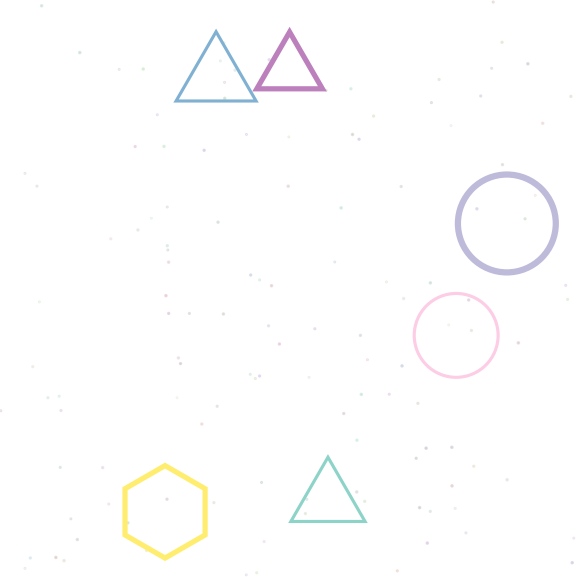[{"shape": "triangle", "thickness": 1.5, "radius": 0.37, "center": [0.568, 0.133]}, {"shape": "circle", "thickness": 3, "radius": 0.42, "center": [0.878, 0.612]}, {"shape": "triangle", "thickness": 1.5, "radius": 0.4, "center": [0.374, 0.864]}, {"shape": "circle", "thickness": 1.5, "radius": 0.36, "center": [0.79, 0.418]}, {"shape": "triangle", "thickness": 2.5, "radius": 0.33, "center": [0.501, 0.878]}, {"shape": "hexagon", "thickness": 2.5, "radius": 0.4, "center": [0.286, 0.113]}]